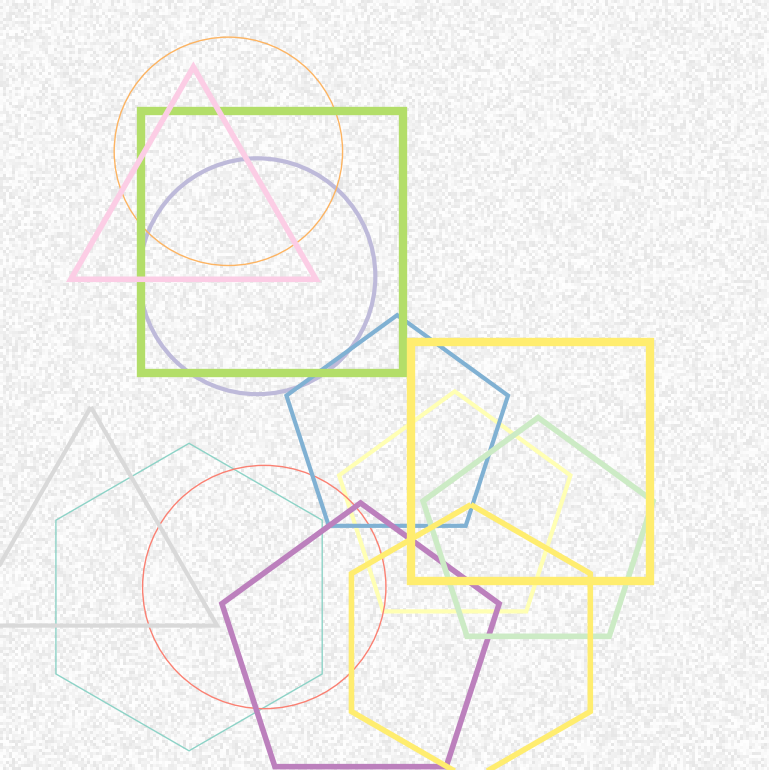[{"shape": "hexagon", "thickness": 0.5, "radius": 1.0, "center": [0.246, 0.225]}, {"shape": "pentagon", "thickness": 1.5, "radius": 0.79, "center": [0.591, 0.334]}, {"shape": "circle", "thickness": 1.5, "radius": 0.77, "center": [0.334, 0.641]}, {"shape": "circle", "thickness": 0.5, "radius": 0.79, "center": [0.343, 0.238]}, {"shape": "pentagon", "thickness": 1.5, "radius": 0.76, "center": [0.516, 0.44]}, {"shape": "circle", "thickness": 0.5, "radius": 0.74, "center": [0.297, 0.803]}, {"shape": "square", "thickness": 3, "radius": 0.85, "center": [0.353, 0.686]}, {"shape": "triangle", "thickness": 2, "radius": 0.92, "center": [0.251, 0.729]}, {"shape": "triangle", "thickness": 1.5, "radius": 0.95, "center": [0.118, 0.282]}, {"shape": "pentagon", "thickness": 2, "radius": 0.95, "center": [0.468, 0.158]}, {"shape": "pentagon", "thickness": 2, "radius": 0.79, "center": [0.699, 0.301]}, {"shape": "hexagon", "thickness": 2, "radius": 0.9, "center": [0.612, 0.166]}, {"shape": "square", "thickness": 3, "radius": 0.78, "center": [0.689, 0.4]}]